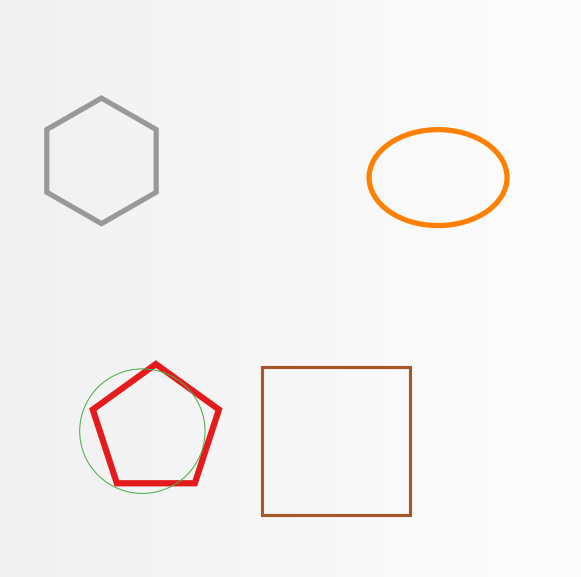[{"shape": "pentagon", "thickness": 3, "radius": 0.57, "center": [0.268, 0.255]}, {"shape": "circle", "thickness": 0.5, "radius": 0.54, "center": [0.245, 0.253]}, {"shape": "oval", "thickness": 2.5, "radius": 0.59, "center": [0.754, 0.692]}, {"shape": "square", "thickness": 1.5, "radius": 0.64, "center": [0.578, 0.236]}, {"shape": "hexagon", "thickness": 2.5, "radius": 0.54, "center": [0.175, 0.721]}]